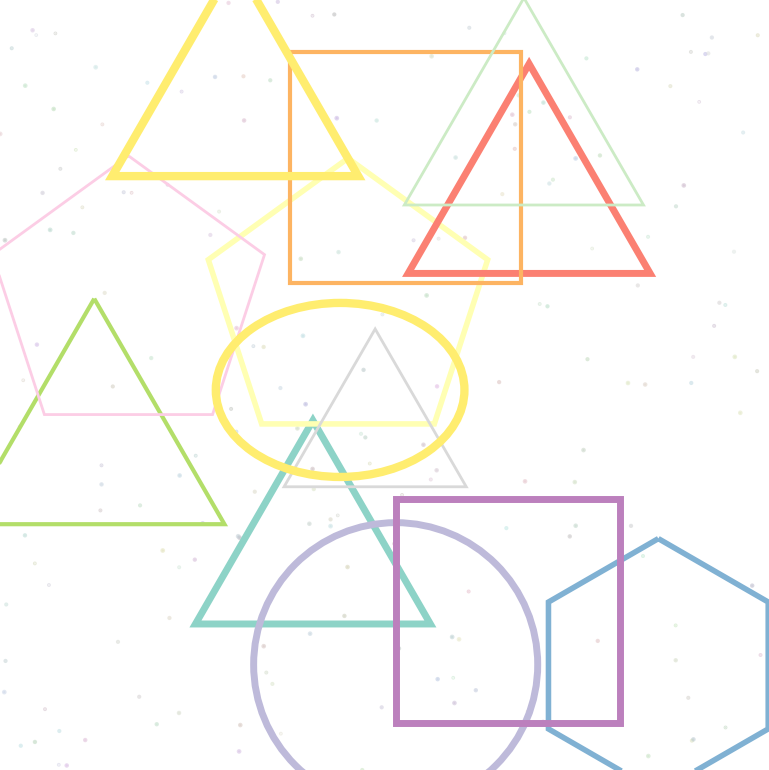[{"shape": "triangle", "thickness": 2.5, "radius": 0.88, "center": [0.406, 0.278]}, {"shape": "pentagon", "thickness": 2, "radius": 0.95, "center": [0.452, 0.604]}, {"shape": "circle", "thickness": 2.5, "radius": 0.92, "center": [0.514, 0.137]}, {"shape": "triangle", "thickness": 2.5, "radius": 0.91, "center": [0.687, 0.736]}, {"shape": "hexagon", "thickness": 2, "radius": 0.82, "center": [0.855, 0.136]}, {"shape": "square", "thickness": 1.5, "radius": 0.75, "center": [0.527, 0.783]}, {"shape": "triangle", "thickness": 1.5, "radius": 0.98, "center": [0.122, 0.417]}, {"shape": "pentagon", "thickness": 1, "radius": 0.93, "center": [0.167, 0.612]}, {"shape": "triangle", "thickness": 1, "radius": 0.68, "center": [0.487, 0.436]}, {"shape": "square", "thickness": 2.5, "radius": 0.73, "center": [0.66, 0.207]}, {"shape": "triangle", "thickness": 1, "radius": 0.9, "center": [0.68, 0.823]}, {"shape": "oval", "thickness": 3, "radius": 0.81, "center": [0.442, 0.494]}, {"shape": "triangle", "thickness": 3, "radius": 0.92, "center": [0.305, 0.864]}]